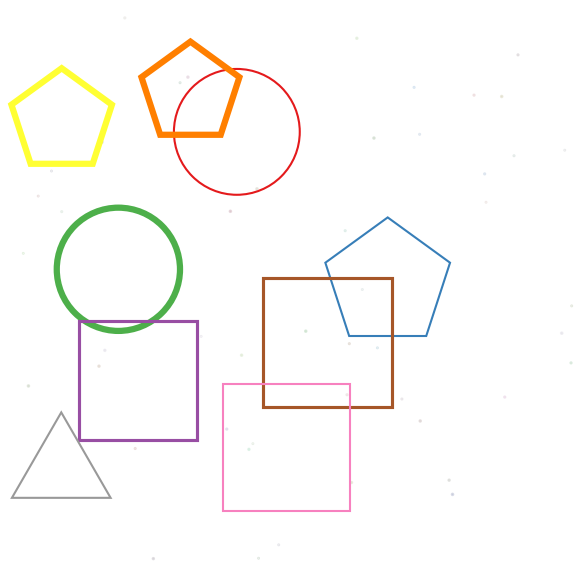[{"shape": "circle", "thickness": 1, "radius": 0.54, "center": [0.41, 0.771]}, {"shape": "pentagon", "thickness": 1, "radius": 0.57, "center": [0.671, 0.509]}, {"shape": "circle", "thickness": 3, "radius": 0.53, "center": [0.205, 0.533]}, {"shape": "square", "thickness": 1.5, "radius": 0.51, "center": [0.239, 0.34]}, {"shape": "pentagon", "thickness": 3, "radius": 0.45, "center": [0.33, 0.838]}, {"shape": "pentagon", "thickness": 3, "radius": 0.46, "center": [0.107, 0.79]}, {"shape": "square", "thickness": 1.5, "radius": 0.56, "center": [0.567, 0.406]}, {"shape": "square", "thickness": 1, "radius": 0.55, "center": [0.497, 0.224]}, {"shape": "triangle", "thickness": 1, "radius": 0.49, "center": [0.106, 0.186]}]